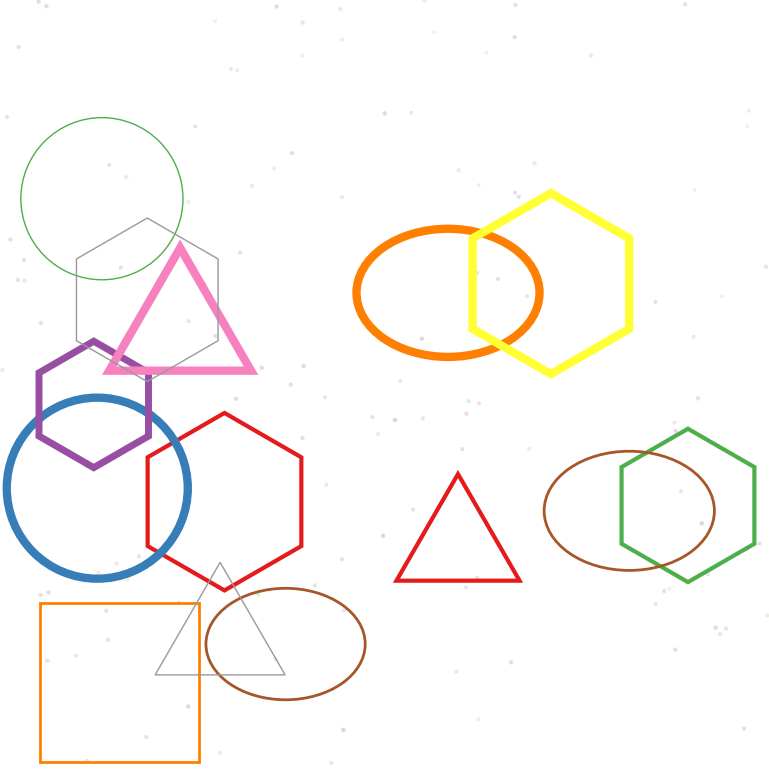[{"shape": "triangle", "thickness": 1.5, "radius": 0.46, "center": [0.595, 0.292]}, {"shape": "hexagon", "thickness": 1.5, "radius": 0.58, "center": [0.292, 0.348]}, {"shape": "circle", "thickness": 3, "radius": 0.59, "center": [0.126, 0.366]}, {"shape": "circle", "thickness": 0.5, "radius": 0.53, "center": [0.132, 0.742]}, {"shape": "hexagon", "thickness": 1.5, "radius": 0.5, "center": [0.893, 0.344]}, {"shape": "hexagon", "thickness": 2.5, "radius": 0.41, "center": [0.122, 0.475]}, {"shape": "square", "thickness": 1, "radius": 0.52, "center": [0.156, 0.113]}, {"shape": "oval", "thickness": 3, "radius": 0.59, "center": [0.582, 0.62]}, {"shape": "hexagon", "thickness": 3, "radius": 0.59, "center": [0.715, 0.632]}, {"shape": "oval", "thickness": 1, "radius": 0.52, "center": [0.371, 0.164]}, {"shape": "oval", "thickness": 1, "radius": 0.55, "center": [0.817, 0.337]}, {"shape": "triangle", "thickness": 3, "radius": 0.53, "center": [0.234, 0.572]}, {"shape": "hexagon", "thickness": 0.5, "radius": 0.53, "center": [0.191, 0.611]}, {"shape": "triangle", "thickness": 0.5, "radius": 0.49, "center": [0.286, 0.172]}]